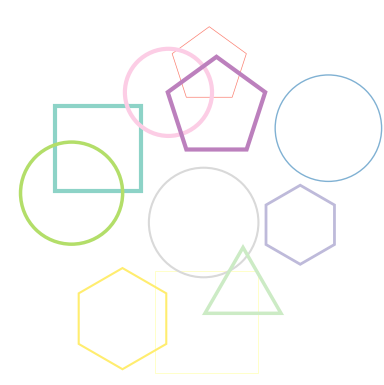[{"shape": "square", "thickness": 3, "radius": 0.55, "center": [0.254, 0.614]}, {"shape": "square", "thickness": 0.5, "radius": 0.67, "center": [0.536, 0.164]}, {"shape": "hexagon", "thickness": 2, "radius": 0.51, "center": [0.78, 0.416]}, {"shape": "pentagon", "thickness": 0.5, "radius": 0.51, "center": [0.544, 0.829]}, {"shape": "circle", "thickness": 1, "radius": 0.69, "center": [0.853, 0.667]}, {"shape": "circle", "thickness": 2.5, "radius": 0.66, "center": [0.186, 0.498]}, {"shape": "circle", "thickness": 3, "radius": 0.57, "center": [0.438, 0.76]}, {"shape": "circle", "thickness": 1.5, "radius": 0.71, "center": [0.529, 0.422]}, {"shape": "pentagon", "thickness": 3, "radius": 0.67, "center": [0.562, 0.719]}, {"shape": "triangle", "thickness": 2.5, "radius": 0.57, "center": [0.631, 0.243]}, {"shape": "hexagon", "thickness": 1.5, "radius": 0.66, "center": [0.318, 0.172]}]